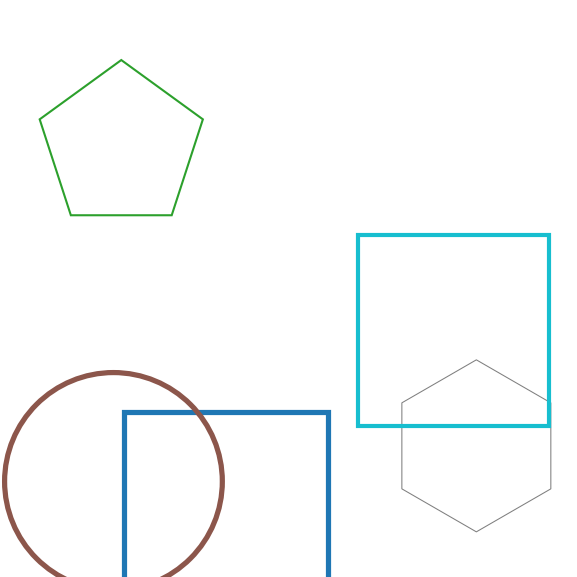[{"shape": "square", "thickness": 2.5, "radius": 0.89, "center": [0.391, 0.109]}, {"shape": "pentagon", "thickness": 1, "radius": 0.74, "center": [0.21, 0.747]}, {"shape": "circle", "thickness": 2.5, "radius": 0.94, "center": [0.196, 0.165]}, {"shape": "hexagon", "thickness": 0.5, "radius": 0.74, "center": [0.825, 0.227]}, {"shape": "square", "thickness": 2, "radius": 0.83, "center": [0.785, 0.427]}]